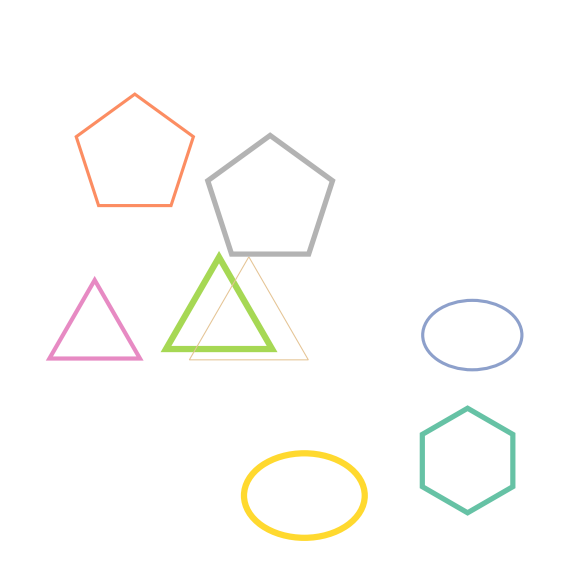[{"shape": "hexagon", "thickness": 2.5, "radius": 0.45, "center": [0.81, 0.202]}, {"shape": "pentagon", "thickness": 1.5, "radius": 0.53, "center": [0.233, 0.729]}, {"shape": "oval", "thickness": 1.5, "radius": 0.43, "center": [0.818, 0.419]}, {"shape": "triangle", "thickness": 2, "radius": 0.45, "center": [0.164, 0.424]}, {"shape": "triangle", "thickness": 3, "radius": 0.53, "center": [0.379, 0.448]}, {"shape": "oval", "thickness": 3, "radius": 0.52, "center": [0.527, 0.141]}, {"shape": "triangle", "thickness": 0.5, "radius": 0.59, "center": [0.431, 0.435]}, {"shape": "pentagon", "thickness": 2.5, "radius": 0.57, "center": [0.468, 0.651]}]